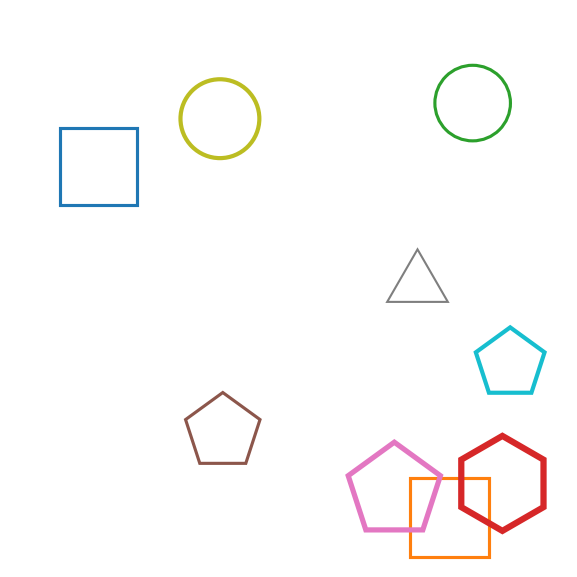[{"shape": "square", "thickness": 1.5, "radius": 0.33, "center": [0.17, 0.711]}, {"shape": "square", "thickness": 1.5, "radius": 0.34, "center": [0.778, 0.103]}, {"shape": "circle", "thickness": 1.5, "radius": 0.33, "center": [0.818, 0.821]}, {"shape": "hexagon", "thickness": 3, "radius": 0.41, "center": [0.87, 0.162]}, {"shape": "pentagon", "thickness": 1.5, "radius": 0.34, "center": [0.386, 0.252]}, {"shape": "pentagon", "thickness": 2.5, "radius": 0.42, "center": [0.683, 0.149]}, {"shape": "triangle", "thickness": 1, "radius": 0.3, "center": [0.723, 0.507]}, {"shape": "circle", "thickness": 2, "radius": 0.34, "center": [0.381, 0.794]}, {"shape": "pentagon", "thickness": 2, "radius": 0.31, "center": [0.883, 0.37]}]